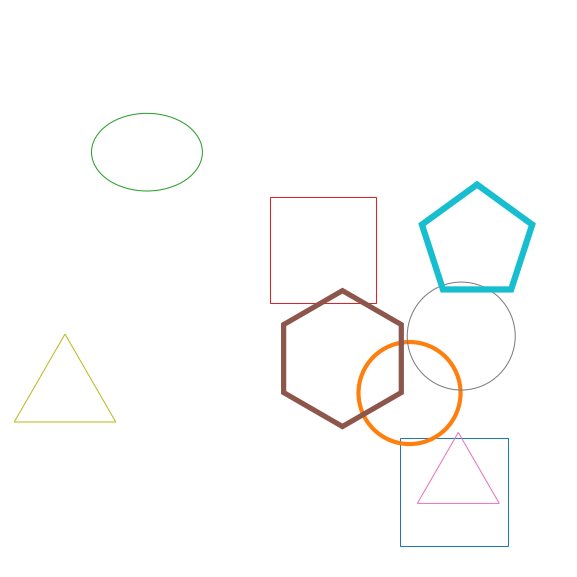[{"shape": "square", "thickness": 0.5, "radius": 0.47, "center": [0.787, 0.147]}, {"shape": "circle", "thickness": 2, "radius": 0.44, "center": [0.709, 0.319]}, {"shape": "oval", "thickness": 0.5, "radius": 0.48, "center": [0.254, 0.736]}, {"shape": "square", "thickness": 0.5, "radius": 0.46, "center": [0.56, 0.567]}, {"shape": "hexagon", "thickness": 2.5, "radius": 0.59, "center": [0.593, 0.378]}, {"shape": "triangle", "thickness": 0.5, "radius": 0.41, "center": [0.794, 0.168]}, {"shape": "circle", "thickness": 0.5, "radius": 0.47, "center": [0.799, 0.417]}, {"shape": "triangle", "thickness": 0.5, "radius": 0.51, "center": [0.113, 0.319]}, {"shape": "pentagon", "thickness": 3, "radius": 0.5, "center": [0.826, 0.579]}]